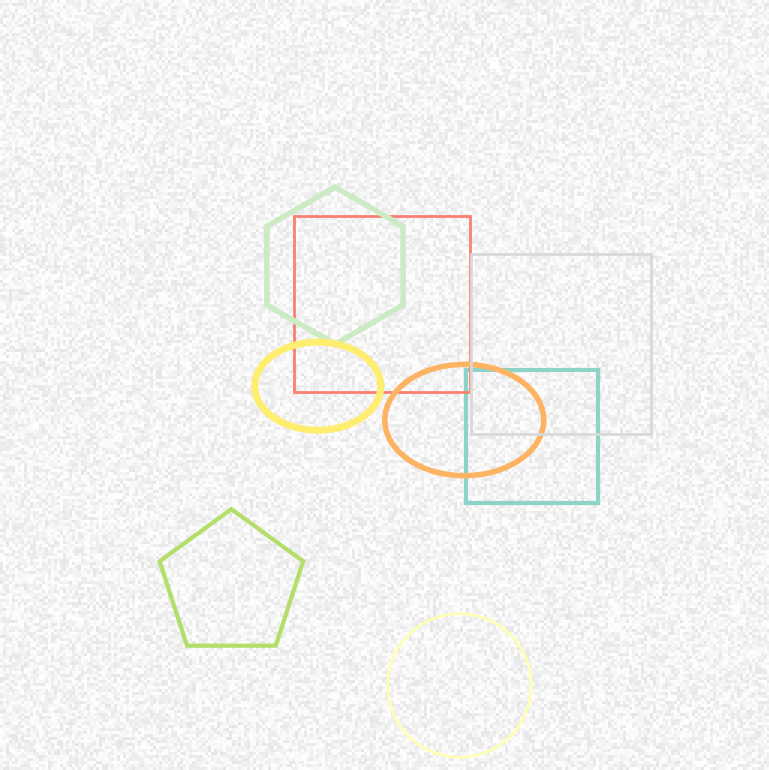[{"shape": "square", "thickness": 1.5, "radius": 0.43, "center": [0.691, 0.433]}, {"shape": "circle", "thickness": 1, "radius": 0.47, "center": [0.597, 0.11]}, {"shape": "square", "thickness": 1, "radius": 0.57, "center": [0.496, 0.605]}, {"shape": "oval", "thickness": 2, "radius": 0.52, "center": [0.603, 0.454]}, {"shape": "pentagon", "thickness": 1.5, "radius": 0.49, "center": [0.301, 0.241]}, {"shape": "square", "thickness": 1, "radius": 0.58, "center": [0.729, 0.553]}, {"shape": "hexagon", "thickness": 2, "radius": 0.51, "center": [0.435, 0.655]}, {"shape": "oval", "thickness": 2.5, "radius": 0.41, "center": [0.413, 0.499]}]